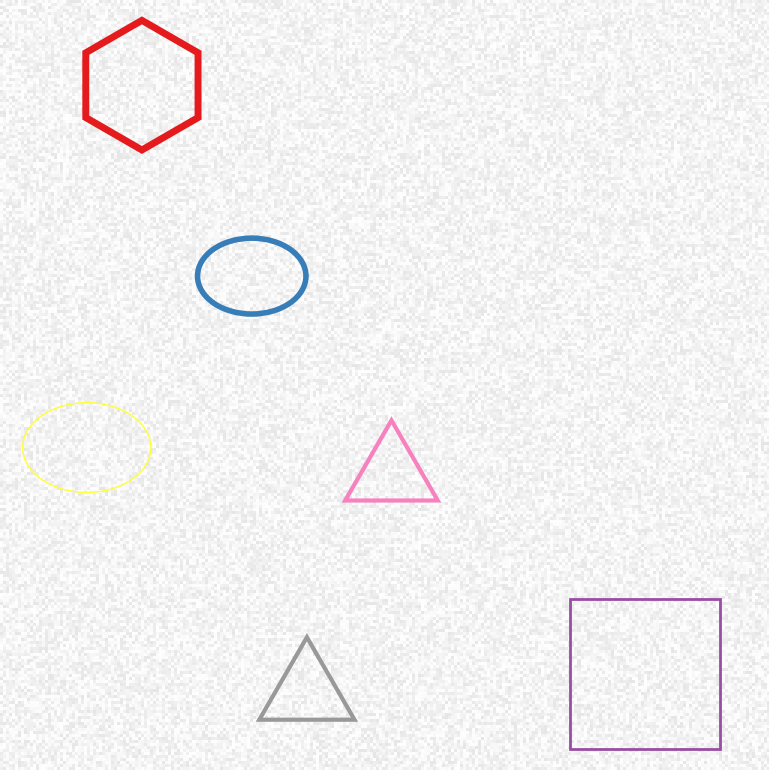[{"shape": "hexagon", "thickness": 2.5, "radius": 0.42, "center": [0.184, 0.889]}, {"shape": "oval", "thickness": 2, "radius": 0.35, "center": [0.327, 0.641]}, {"shape": "square", "thickness": 1, "radius": 0.49, "center": [0.837, 0.124]}, {"shape": "oval", "thickness": 0.5, "radius": 0.42, "center": [0.113, 0.419]}, {"shape": "triangle", "thickness": 1.5, "radius": 0.35, "center": [0.508, 0.385]}, {"shape": "triangle", "thickness": 1.5, "radius": 0.36, "center": [0.399, 0.101]}]